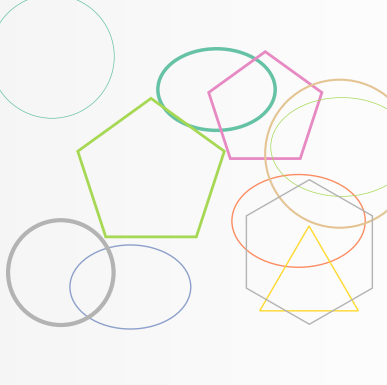[{"shape": "oval", "thickness": 2.5, "radius": 0.76, "center": [0.559, 0.767]}, {"shape": "circle", "thickness": 0.5, "radius": 0.8, "center": [0.134, 0.853]}, {"shape": "oval", "thickness": 1, "radius": 0.86, "center": [0.77, 0.426]}, {"shape": "oval", "thickness": 1, "radius": 0.78, "center": [0.336, 0.255]}, {"shape": "pentagon", "thickness": 2, "radius": 0.77, "center": [0.685, 0.712]}, {"shape": "pentagon", "thickness": 2, "radius": 0.99, "center": [0.39, 0.546]}, {"shape": "oval", "thickness": 0.5, "radius": 0.92, "center": [0.882, 0.618]}, {"shape": "triangle", "thickness": 1, "radius": 0.73, "center": [0.797, 0.266]}, {"shape": "circle", "thickness": 1.5, "radius": 0.96, "center": [0.877, 0.601]}, {"shape": "circle", "thickness": 3, "radius": 0.68, "center": [0.157, 0.292]}, {"shape": "hexagon", "thickness": 1, "radius": 0.94, "center": [0.798, 0.345]}]